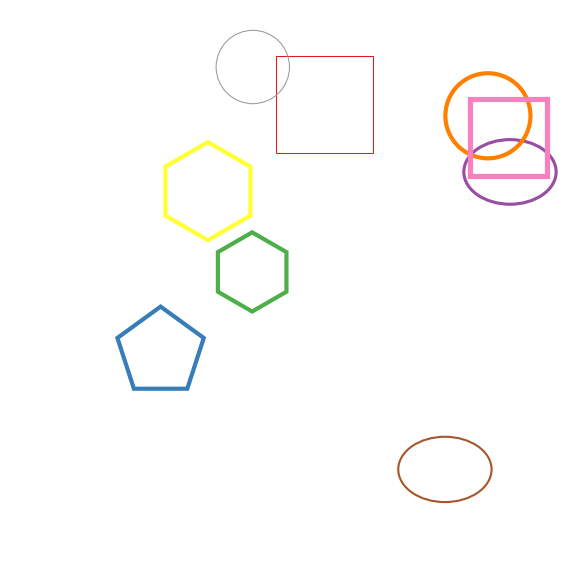[{"shape": "square", "thickness": 0.5, "radius": 0.42, "center": [0.562, 0.818]}, {"shape": "pentagon", "thickness": 2, "radius": 0.39, "center": [0.278, 0.39]}, {"shape": "hexagon", "thickness": 2, "radius": 0.34, "center": [0.437, 0.528]}, {"shape": "oval", "thickness": 1.5, "radius": 0.4, "center": [0.883, 0.701]}, {"shape": "circle", "thickness": 2, "radius": 0.37, "center": [0.845, 0.799]}, {"shape": "hexagon", "thickness": 2, "radius": 0.42, "center": [0.36, 0.668]}, {"shape": "oval", "thickness": 1, "radius": 0.4, "center": [0.77, 0.186]}, {"shape": "square", "thickness": 2.5, "radius": 0.34, "center": [0.88, 0.761]}, {"shape": "circle", "thickness": 0.5, "radius": 0.32, "center": [0.438, 0.883]}]